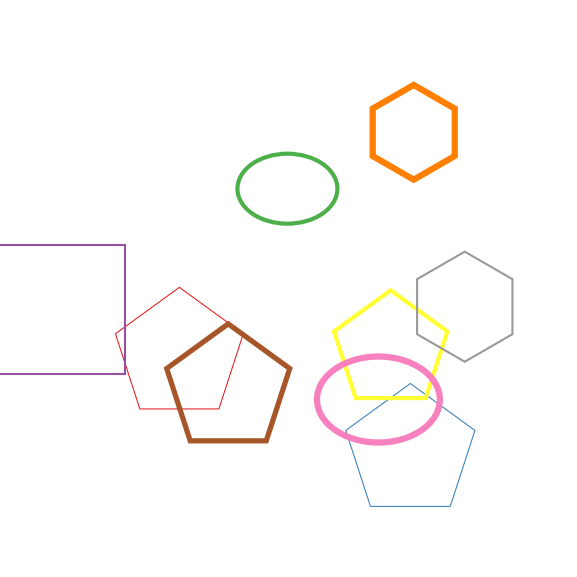[{"shape": "pentagon", "thickness": 0.5, "radius": 0.58, "center": [0.311, 0.385]}, {"shape": "pentagon", "thickness": 0.5, "radius": 0.59, "center": [0.711, 0.217]}, {"shape": "oval", "thickness": 2, "radius": 0.43, "center": [0.498, 0.672]}, {"shape": "square", "thickness": 1, "radius": 0.56, "center": [0.105, 0.463]}, {"shape": "hexagon", "thickness": 3, "radius": 0.41, "center": [0.716, 0.77]}, {"shape": "pentagon", "thickness": 2, "radius": 0.52, "center": [0.677, 0.393]}, {"shape": "pentagon", "thickness": 2.5, "radius": 0.56, "center": [0.395, 0.326]}, {"shape": "oval", "thickness": 3, "radius": 0.53, "center": [0.655, 0.307]}, {"shape": "hexagon", "thickness": 1, "radius": 0.48, "center": [0.805, 0.468]}]